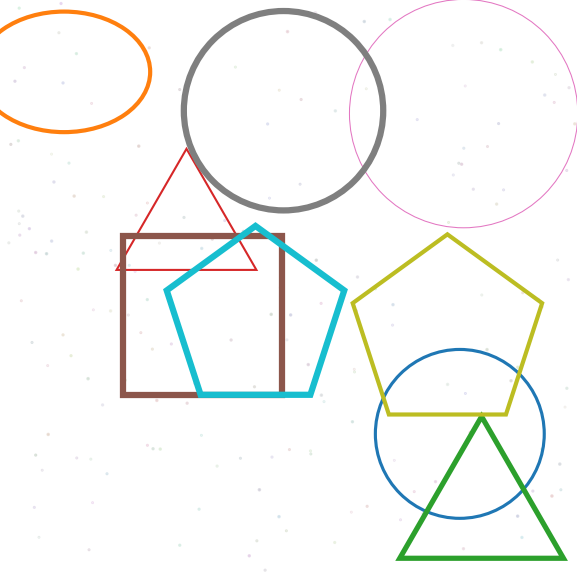[{"shape": "circle", "thickness": 1.5, "radius": 0.73, "center": [0.796, 0.248]}, {"shape": "oval", "thickness": 2, "radius": 0.75, "center": [0.111, 0.875]}, {"shape": "triangle", "thickness": 2.5, "radius": 0.82, "center": [0.834, 0.114]}, {"shape": "triangle", "thickness": 1, "radius": 0.7, "center": [0.323, 0.602]}, {"shape": "square", "thickness": 3, "radius": 0.69, "center": [0.351, 0.453]}, {"shape": "circle", "thickness": 0.5, "radius": 0.99, "center": [0.803, 0.802]}, {"shape": "circle", "thickness": 3, "radius": 0.86, "center": [0.491, 0.807]}, {"shape": "pentagon", "thickness": 2, "radius": 0.86, "center": [0.775, 0.421]}, {"shape": "pentagon", "thickness": 3, "radius": 0.81, "center": [0.442, 0.446]}]